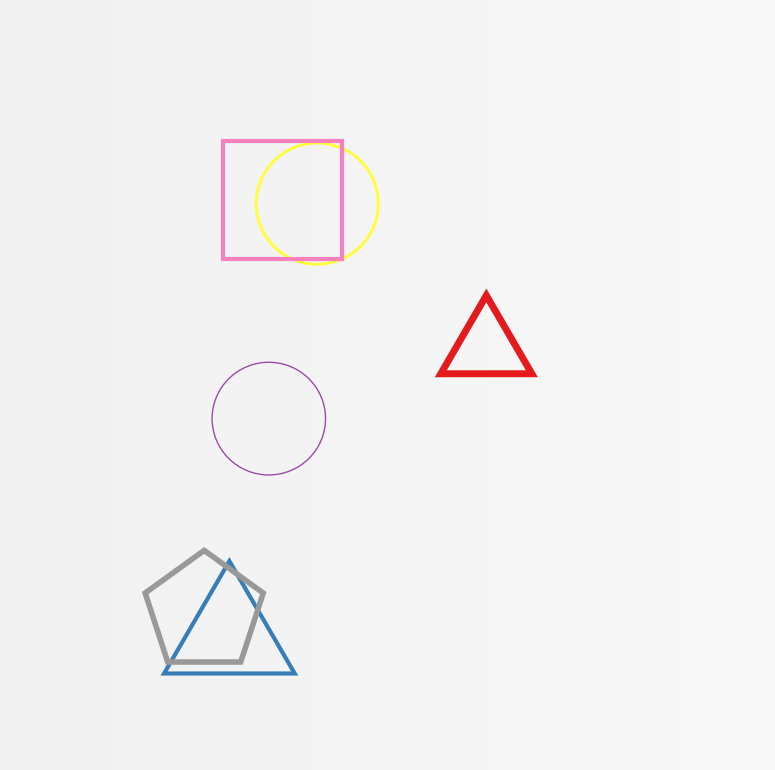[{"shape": "triangle", "thickness": 2.5, "radius": 0.34, "center": [0.628, 0.549]}, {"shape": "triangle", "thickness": 1.5, "radius": 0.49, "center": [0.296, 0.174]}, {"shape": "circle", "thickness": 0.5, "radius": 0.37, "center": [0.347, 0.456]}, {"shape": "circle", "thickness": 1, "radius": 0.39, "center": [0.409, 0.736]}, {"shape": "square", "thickness": 1.5, "radius": 0.38, "center": [0.365, 0.74]}, {"shape": "pentagon", "thickness": 2, "radius": 0.4, "center": [0.263, 0.205]}]